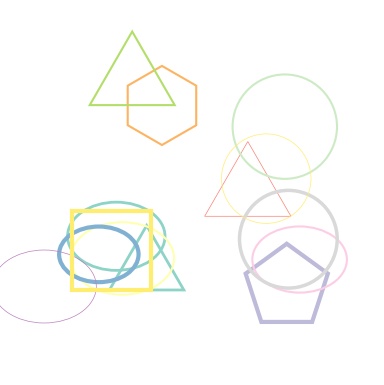[{"shape": "oval", "thickness": 2, "radius": 0.63, "center": [0.302, 0.386]}, {"shape": "triangle", "thickness": 2, "radius": 0.56, "center": [0.381, 0.303]}, {"shape": "oval", "thickness": 1.5, "radius": 0.67, "center": [0.318, 0.329]}, {"shape": "pentagon", "thickness": 3, "radius": 0.56, "center": [0.745, 0.255]}, {"shape": "triangle", "thickness": 0.5, "radius": 0.65, "center": [0.644, 0.503]}, {"shape": "oval", "thickness": 3, "radius": 0.52, "center": [0.257, 0.339]}, {"shape": "hexagon", "thickness": 1.5, "radius": 0.51, "center": [0.421, 0.726]}, {"shape": "triangle", "thickness": 1.5, "radius": 0.64, "center": [0.343, 0.791]}, {"shape": "oval", "thickness": 1.5, "radius": 0.61, "center": [0.778, 0.326]}, {"shape": "circle", "thickness": 2.5, "radius": 0.63, "center": [0.749, 0.379]}, {"shape": "oval", "thickness": 0.5, "radius": 0.68, "center": [0.115, 0.256]}, {"shape": "circle", "thickness": 1.5, "radius": 0.68, "center": [0.74, 0.671]}, {"shape": "square", "thickness": 3, "radius": 0.51, "center": [0.29, 0.349]}, {"shape": "circle", "thickness": 0.5, "radius": 0.58, "center": [0.692, 0.536]}]